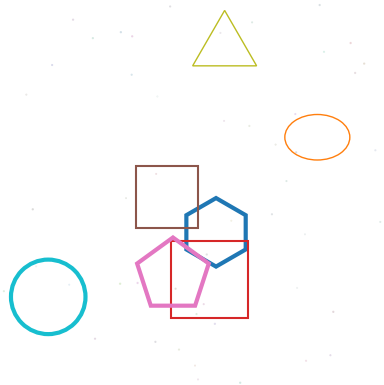[{"shape": "hexagon", "thickness": 3, "radius": 0.44, "center": [0.561, 0.397]}, {"shape": "oval", "thickness": 1, "radius": 0.42, "center": [0.824, 0.644]}, {"shape": "square", "thickness": 1.5, "radius": 0.5, "center": [0.545, 0.275]}, {"shape": "square", "thickness": 1.5, "radius": 0.4, "center": [0.434, 0.487]}, {"shape": "pentagon", "thickness": 3, "radius": 0.49, "center": [0.449, 0.285]}, {"shape": "triangle", "thickness": 1, "radius": 0.48, "center": [0.583, 0.877]}, {"shape": "circle", "thickness": 3, "radius": 0.48, "center": [0.125, 0.229]}]